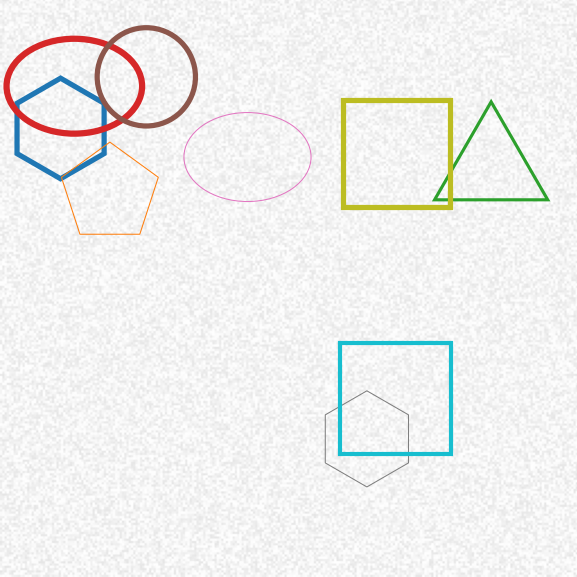[{"shape": "hexagon", "thickness": 2.5, "radius": 0.44, "center": [0.105, 0.777]}, {"shape": "pentagon", "thickness": 0.5, "radius": 0.44, "center": [0.19, 0.665]}, {"shape": "triangle", "thickness": 1.5, "radius": 0.57, "center": [0.85, 0.71]}, {"shape": "oval", "thickness": 3, "radius": 0.59, "center": [0.129, 0.85]}, {"shape": "circle", "thickness": 2.5, "radius": 0.43, "center": [0.253, 0.866]}, {"shape": "oval", "thickness": 0.5, "radius": 0.55, "center": [0.429, 0.727]}, {"shape": "hexagon", "thickness": 0.5, "radius": 0.42, "center": [0.635, 0.239]}, {"shape": "square", "thickness": 2.5, "radius": 0.46, "center": [0.686, 0.734]}, {"shape": "square", "thickness": 2, "radius": 0.48, "center": [0.685, 0.309]}]